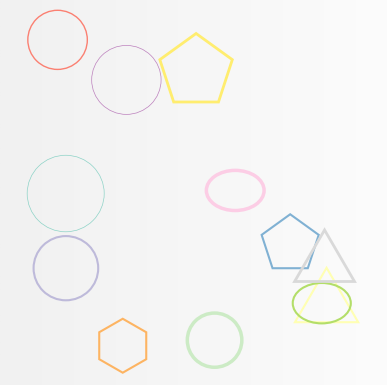[{"shape": "circle", "thickness": 0.5, "radius": 0.5, "center": [0.17, 0.497]}, {"shape": "triangle", "thickness": 1.5, "radius": 0.47, "center": [0.843, 0.21]}, {"shape": "circle", "thickness": 1.5, "radius": 0.42, "center": [0.17, 0.303]}, {"shape": "circle", "thickness": 1, "radius": 0.38, "center": [0.149, 0.896]}, {"shape": "pentagon", "thickness": 1.5, "radius": 0.39, "center": [0.749, 0.366]}, {"shape": "hexagon", "thickness": 1.5, "radius": 0.35, "center": [0.317, 0.102]}, {"shape": "oval", "thickness": 1.5, "radius": 0.37, "center": [0.83, 0.212]}, {"shape": "oval", "thickness": 2.5, "radius": 0.37, "center": [0.607, 0.505]}, {"shape": "triangle", "thickness": 2, "radius": 0.45, "center": [0.838, 0.313]}, {"shape": "circle", "thickness": 0.5, "radius": 0.45, "center": [0.326, 0.792]}, {"shape": "circle", "thickness": 2.5, "radius": 0.35, "center": [0.554, 0.116]}, {"shape": "pentagon", "thickness": 2, "radius": 0.49, "center": [0.506, 0.815]}]